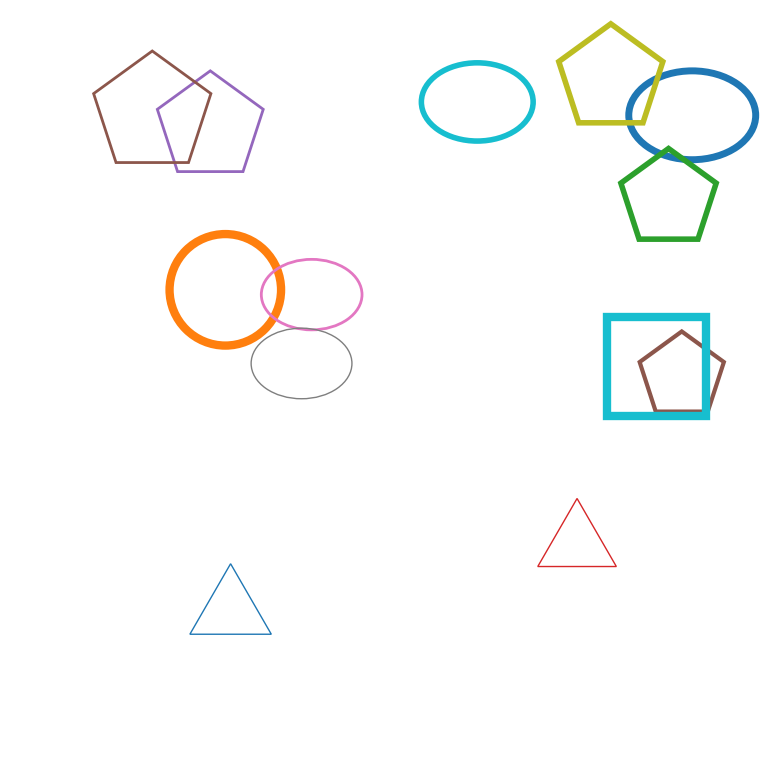[{"shape": "oval", "thickness": 2.5, "radius": 0.41, "center": [0.899, 0.85]}, {"shape": "triangle", "thickness": 0.5, "radius": 0.31, "center": [0.299, 0.207]}, {"shape": "circle", "thickness": 3, "radius": 0.36, "center": [0.293, 0.624]}, {"shape": "pentagon", "thickness": 2, "radius": 0.33, "center": [0.868, 0.742]}, {"shape": "triangle", "thickness": 0.5, "radius": 0.29, "center": [0.749, 0.294]}, {"shape": "pentagon", "thickness": 1, "radius": 0.36, "center": [0.273, 0.836]}, {"shape": "pentagon", "thickness": 1.5, "radius": 0.29, "center": [0.885, 0.512]}, {"shape": "pentagon", "thickness": 1, "radius": 0.4, "center": [0.198, 0.854]}, {"shape": "oval", "thickness": 1, "radius": 0.33, "center": [0.405, 0.617]}, {"shape": "oval", "thickness": 0.5, "radius": 0.33, "center": [0.392, 0.528]}, {"shape": "pentagon", "thickness": 2, "radius": 0.36, "center": [0.793, 0.898]}, {"shape": "square", "thickness": 3, "radius": 0.32, "center": [0.853, 0.524]}, {"shape": "oval", "thickness": 2, "radius": 0.36, "center": [0.62, 0.868]}]